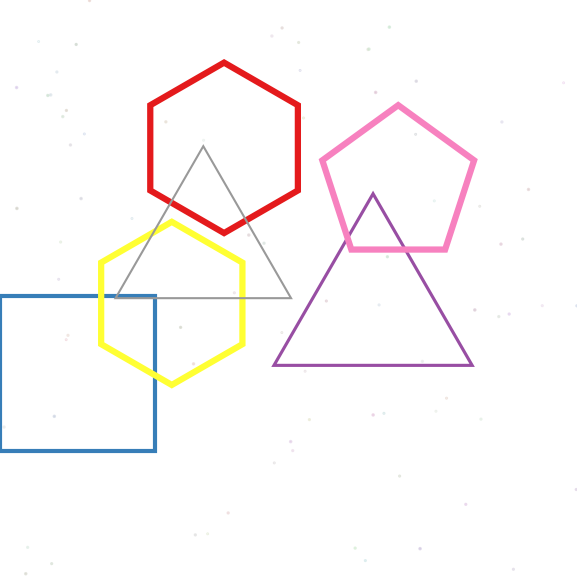[{"shape": "hexagon", "thickness": 3, "radius": 0.74, "center": [0.388, 0.743]}, {"shape": "square", "thickness": 2, "radius": 0.67, "center": [0.134, 0.353]}, {"shape": "triangle", "thickness": 1.5, "radius": 0.99, "center": [0.646, 0.466]}, {"shape": "hexagon", "thickness": 3, "radius": 0.71, "center": [0.297, 0.474]}, {"shape": "pentagon", "thickness": 3, "radius": 0.69, "center": [0.69, 0.679]}, {"shape": "triangle", "thickness": 1, "radius": 0.88, "center": [0.352, 0.571]}]